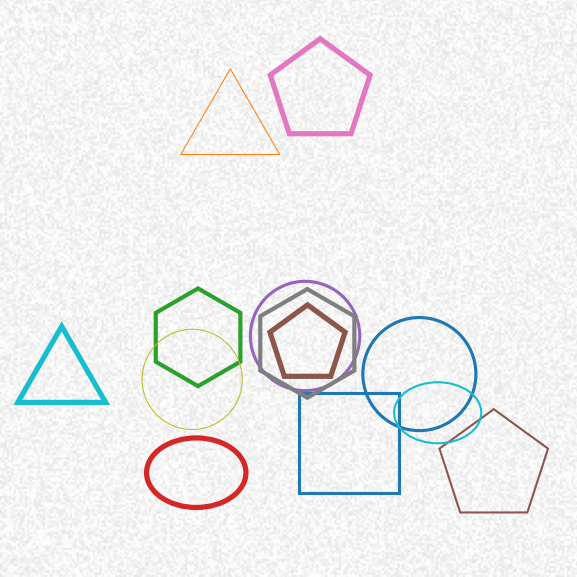[{"shape": "circle", "thickness": 1.5, "radius": 0.49, "center": [0.726, 0.351]}, {"shape": "square", "thickness": 1.5, "radius": 0.43, "center": [0.604, 0.232]}, {"shape": "triangle", "thickness": 0.5, "radius": 0.49, "center": [0.399, 0.781]}, {"shape": "hexagon", "thickness": 2, "radius": 0.42, "center": [0.343, 0.415]}, {"shape": "oval", "thickness": 2.5, "radius": 0.43, "center": [0.34, 0.181]}, {"shape": "circle", "thickness": 1.5, "radius": 0.47, "center": [0.528, 0.417]}, {"shape": "pentagon", "thickness": 2.5, "radius": 0.34, "center": [0.532, 0.403]}, {"shape": "pentagon", "thickness": 1, "radius": 0.49, "center": [0.855, 0.192]}, {"shape": "pentagon", "thickness": 2.5, "radius": 0.45, "center": [0.554, 0.841]}, {"shape": "hexagon", "thickness": 2, "radius": 0.47, "center": [0.532, 0.405]}, {"shape": "circle", "thickness": 0.5, "radius": 0.43, "center": [0.333, 0.342]}, {"shape": "triangle", "thickness": 2.5, "radius": 0.44, "center": [0.107, 0.346]}, {"shape": "oval", "thickness": 1, "radius": 0.38, "center": [0.758, 0.284]}]